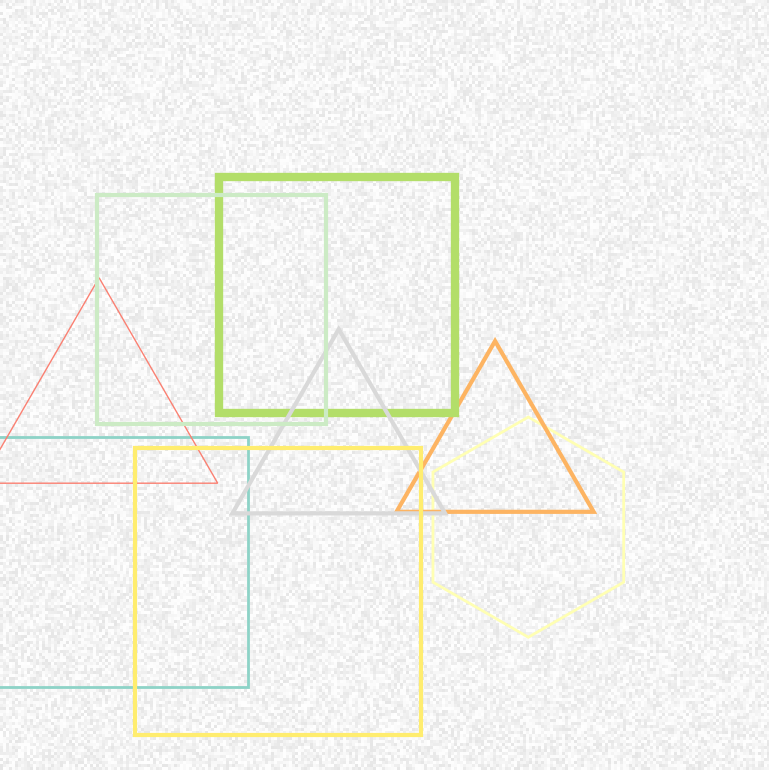[{"shape": "square", "thickness": 1, "radius": 0.81, "center": [0.16, 0.27]}, {"shape": "hexagon", "thickness": 1, "radius": 0.72, "center": [0.686, 0.315]}, {"shape": "triangle", "thickness": 0.5, "radius": 0.89, "center": [0.129, 0.461]}, {"shape": "triangle", "thickness": 1.5, "radius": 0.74, "center": [0.643, 0.409]}, {"shape": "square", "thickness": 3, "radius": 0.77, "center": [0.437, 0.617]}, {"shape": "triangle", "thickness": 1.5, "radius": 0.8, "center": [0.44, 0.413]}, {"shape": "square", "thickness": 1.5, "radius": 0.74, "center": [0.274, 0.598]}, {"shape": "square", "thickness": 1.5, "radius": 0.93, "center": [0.361, 0.232]}]